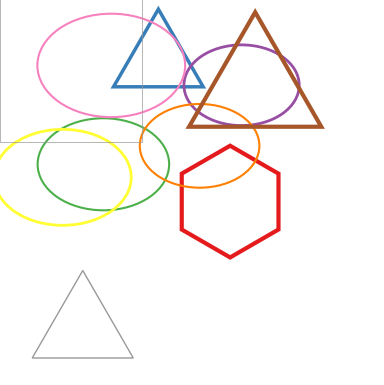[{"shape": "hexagon", "thickness": 3, "radius": 0.73, "center": [0.598, 0.476]}, {"shape": "triangle", "thickness": 2.5, "radius": 0.67, "center": [0.411, 0.842]}, {"shape": "oval", "thickness": 1.5, "radius": 0.85, "center": [0.269, 0.573]}, {"shape": "oval", "thickness": 2, "radius": 0.75, "center": [0.627, 0.779]}, {"shape": "oval", "thickness": 1.5, "radius": 0.78, "center": [0.518, 0.621]}, {"shape": "oval", "thickness": 2, "radius": 0.89, "center": [0.163, 0.539]}, {"shape": "triangle", "thickness": 3, "radius": 0.99, "center": [0.663, 0.77]}, {"shape": "oval", "thickness": 1.5, "radius": 0.96, "center": [0.289, 0.83]}, {"shape": "square", "thickness": 0.5, "radius": 0.92, "center": [0.185, 0.817]}, {"shape": "triangle", "thickness": 1, "radius": 0.76, "center": [0.215, 0.146]}]